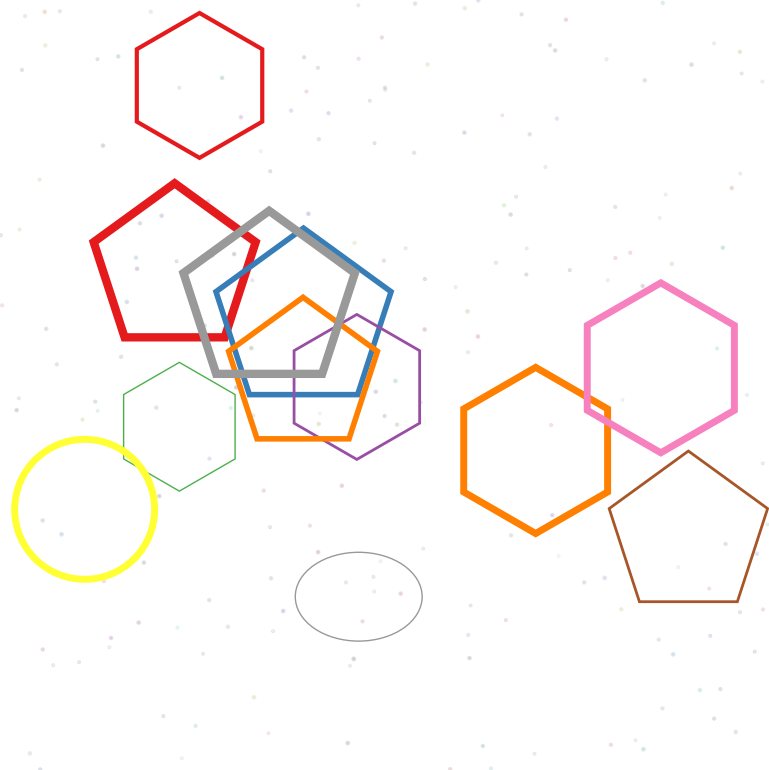[{"shape": "hexagon", "thickness": 1.5, "radius": 0.47, "center": [0.259, 0.889]}, {"shape": "pentagon", "thickness": 3, "radius": 0.55, "center": [0.227, 0.651]}, {"shape": "pentagon", "thickness": 2, "radius": 0.6, "center": [0.394, 0.584]}, {"shape": "hexagon", "thickness": 0.5, "radius": 0.42, "center": [0.233, 0.446]}, {"shape": "hexagon", "thickness": 1, "radius": 0.47, "center": [0.463, 0.497]}, {"shape": "hexagon", "thickness": 2.5, "radius": 0.54, "center": [0.696, 0.415]}, {"shape": "pentagon", "thickness": 2, "radius": 0.51, "center": [0.394, 0.512]}, {"shape": "circle", "thickness": 2.5, "radius": 0.45, "center": [0.11, 0.339]}, {"shape": "pentagon", "thickness": 1, "radius": 0.54, "center": [0.894, 0.306]}, {"shape": "hexagon", "thickness": 2.5, "radius": 0.55, "center": [0.858, 0.522]}, {"shape": "pentagon", "thickness": 3, "radius": 0.59, "center": [0.35, 0.609]}, {"shape": "oval", "thickness": 0.5, "radius": 0.41, "center": [0.466, 0.225]}]